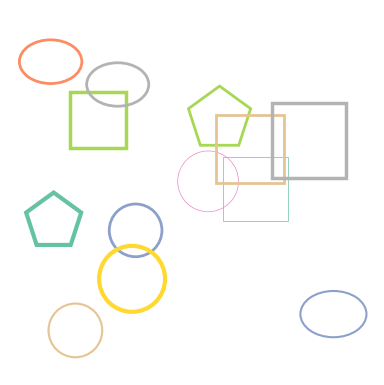[{"shape": "square", "thickness": 0.5, "radius": 0.42, "center": [0.664, 0.508]}, {"shape": "pentagon", "thickness": 3, "radius": 0.38, "center": [0.139, 0.425]}, {"shape": "oval", "thickness": 2, "radius": 0.41, "center": [0.132, 0.84]}, {"shape": "circle", "thickness": 2, "radius": 0.34, "center": [0.352, 0.402]}, {"shape": "oval", "thickness": 1.5, "radius": 0.43, "center": [0.866, 0.184]}, {"shape": "circle", "thickness": 0.5, "radius": 0.39, "center": [0.541, 0.529]}, {"shape": "square", "thickness": 2.5, "radius": 0.36, "center": [0.254, 0.688]}, {"shape": "pentagon", "thickness": 2, "radius": 0.42, "center": [0.57, 0.691]}, {"shape": "circle", "thickness": 3, "radius": 0.43, "center": [0.343, 0.276]}, {"shape": "square", "thickness": 2, "radius": 0.44, "center": [0.649, 0.612]}, {"shape": "circle", "thickness": 1.5, "radius": 0.35, "center": [0.196, 0.142]}, {"shape": "square", "thickness": 2.5, "radius": 0.48, "center": [0.803, 0.636]}, {"shape": "oval", "thickness": 2, "radius": 0.4, "center": [0.306, 0.781]}]